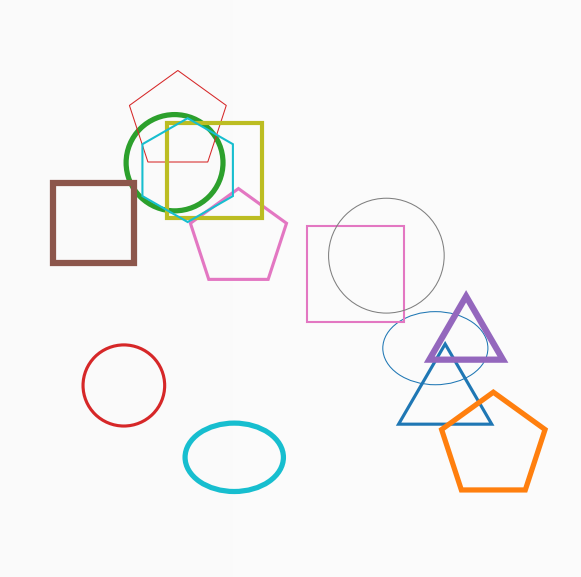[{"shape": "triangle", "thickness": 1.5, "radius": 0.46, "center": [0.766, 0.311]}, {"shape": "oval", "thickness": 0.5, "radius": 0.45, "center": [0.749, 0.396]}, {"shape": "pentagon", "thickness": 2.5, "radius": 0.47, "center": [0.849, 0.226]}, {"shape": "circle", "thickness": 2.5, "radius": 0.42, "center": [0.3, 0.717]}, {"shape": "circle", "thickness": 1.5, "radius": 0.35, "center": [0.213, 0.332]}, {"shape": "pentagon", "thickness": 0.5, "radius": 0.44, "center": [0.306, 0.789]}, {"shape": "triangle", "thickness": 3, "radius": 0.37, "center": [0.802, 0.413]}, {"shape": "square", "thickness": 3, "radius": 0.35, "center": [0.161, 0.613]}, {"shape": "square", "thickness": 1, "radius": 0.42, "center": [0.611, 0.525]}, {"shape": "pentagon", "thickness": 1.5, "radius": 0.43, "center": [0.41, 0.586]}, {"shape": "circle", "thickness": 0.5, "radius": 0.5, "center": [0.665, 0.556]}, {"shape": "square", "thickness": 2, "radius": 0.41, "center": [0.369, 0.703]}, {"shape": "hexagon", "thickness": 1, "radius": 0.45, "center": [0.323, 0.705]}, {"shape": "oval", "thickness": 2.5, "radius": 0.42, "center": [0.403, 0.207]}]